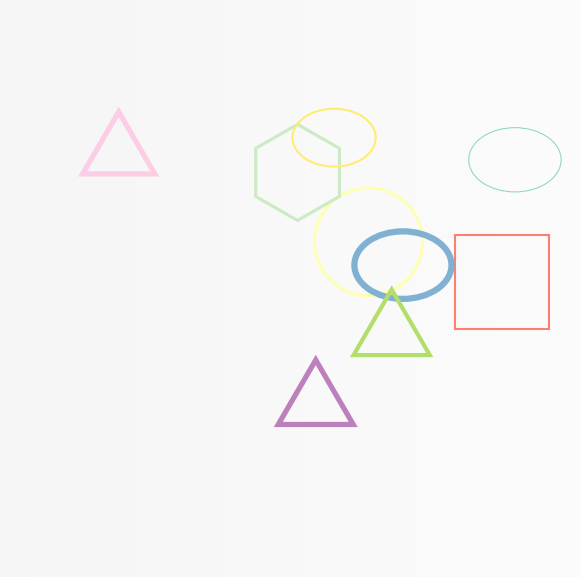[{"shape": "oval", "thickness": 0.5, "radius": 0.4, "center": [0.886, 0.722]}, {"shape": "circle", "thickness": 1.5, "radius": 0.47, "center": [0.634, 0.58]}, {"shape": "square", "thickness": 1, "radius": 0.41, "center": [0.864, 0.511]}, {"shape": "oval", "thickness": 3, "radius": 0.42, "center": [0.693, 0.54]}, {"shape": "triangle", "thickness": 2, "radius": 0.38, "center": [0.674, 0.422]}, {"shape": "triangle", "thickness": 2.5, "radius": 0.36, "center": [0.204, 0.734]}, {"shape": "triangle", "thickness": 2.5, "radius": 0.37, "center": [0.543, 0.301]}, {"shape": "hexagon", "thickness": 1.5, "radius": 0.42, "center": [0.512, 0.701]}, {"shape": "oval", "thickness": 1, "radius": 0.36, "center": [0.575, 0.761]}]